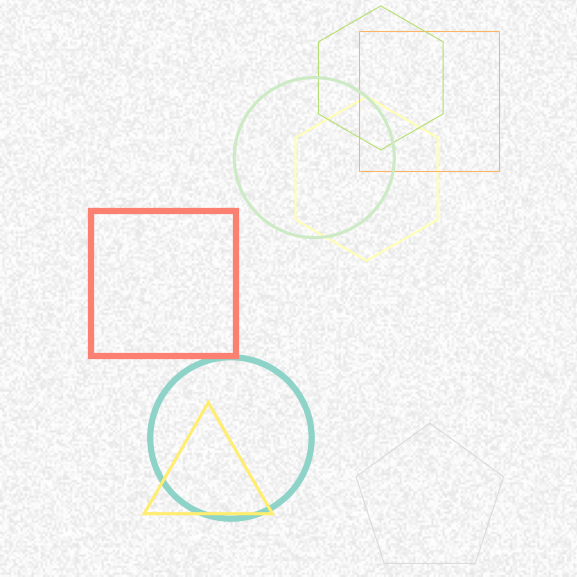[{"shape": "circle", "thickness": 3, "radius": 0.7, "center": [0.4, 0.241]}, {"shape": "hexagon", "thickness": 1, "radius": 0.71, "center": [0.635, 0.69]}, {"shape": "square", "thickness": 3, "radius": 0.63, "center": [0.284, 0.509]}, {"shape": "square", "thickness": 0.5, "radius": 0.6, "center": [0.743, 0.824]}, {"shape": "hexagon", "thickness": 0.5, "radius": 0.62, "center": [0.659, 0.864]}, {"shape": "pentagon", "thickness": 0.5, "radius": 0.67, "center": [0.744, 0.132]}, {"shape": "circle", "thickness": 1.5, "radius": 0.69, "center": [0.544, 0.726]}, {"shape": "triangle", "thickness": 1.5, "radius": 0.64, "center": [0.361, 0.174]}]